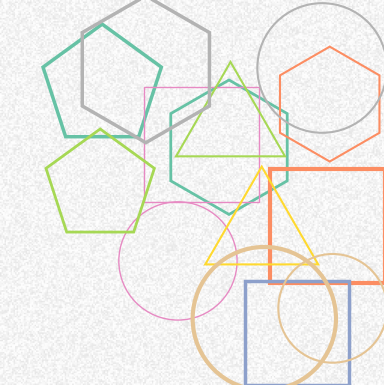[{"shape": "hexagon", "thickness": 2, "radius": 0.87, "center": [0.595, 0.618]}, {"shape": "pentagon", "thickness": 2.5, "radius": 0.81, "center": [0.265, 0.776]}, {"shape": "square", "thickness": 3, "radius": 0.75, "center": [0.851, 0.413]}, {"shape": "hexagon", "thickness": 1.5, "radius": 0.75, "center": [0.856, 0.73]}, {"shape": "square", "thickness": 2.5, "radius": 0.68, "center": [0.772, 0.135]}, {"shape": "square", "thickness": 1, "radius": 0.75, "center": [0.524, 0.624]}, {"shape": "circle", "thickness": 1, "radius": 0.77, "center": [0.462, 0.322]}, {"shape": "triangle", "thickness": 1.5, "radius": 0.82, "center": [0.599, 0.676]}, {"shape": "pentagon", "thickness": 2, "radius": 0.74, "center": [0.26, 0.517]}, {"shape": "triangle", "thickness": 1.5, "radius": 0.85, "center": [0.68, 0.398]}, {"shape": "circle", "thickness": 3, "radius": 0.93, "center": [0.687, 0.172]}, {"shape": "circle", "thickness": 1.5, "radius": 0.71, "center": [0.864, 0.199]}, {"shape": "circle", "thickness": 1.5, "radius": 0.84, "center": [0.837, 0.823]}, {"shape": "hexagon", "thickness": 2.5, "radius": 0.95, "center": [0.379, 0.82]}]